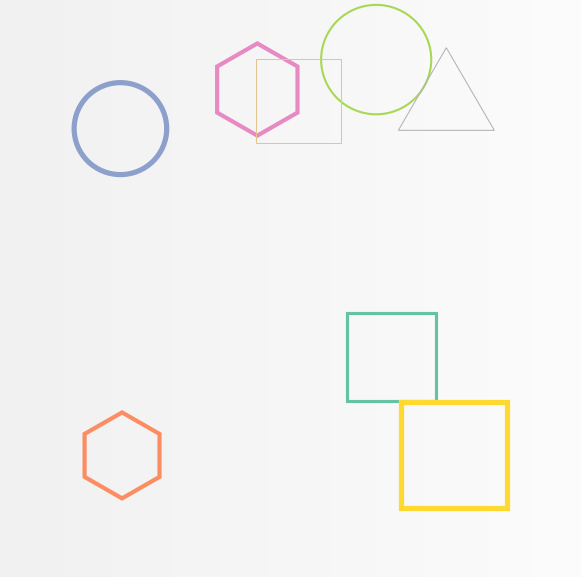[{"shape": "square", "thickness": 1.5, "radius": 0.38, "center": [0.674, 0.381]}, {"shape": "hexagon", "thickness": 2, "radius": 0.37, "center": [0.21, 0.211]}, {"shape": "circle", "thickness": 2.5, "radius": 0.4, "center": [0.207, 0.776]}, {"shape": "hexagon", "thickness": 2, "radius": 0.4, "center": [0.443, 0.844]}, {"shape": "circle", "thickness": 1, "radius": 0.47, "center": [0.647, 0.896]}, {"shape": "square", "thickness": 2.5, "radius": 0.46, "center": [0.781, 0.211]}, {"shape": "square", "thickness": 0.5, "radius": 0.36, "center": [0.514, 0.825]}, {"shape": "triangle", "thickness": 0.5, "radius": 0.48, "center": [0.768, 0.821]}]